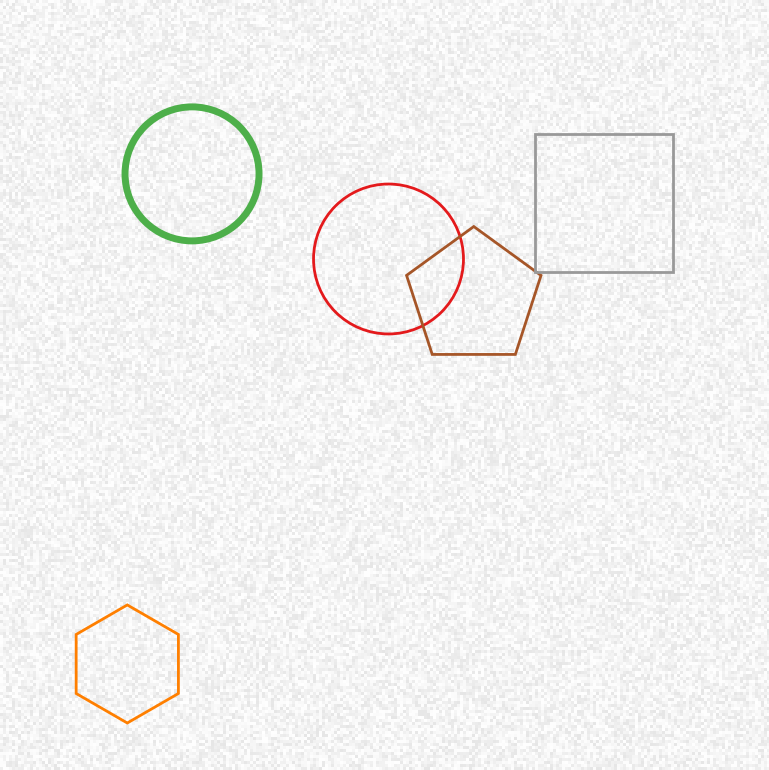[{"shape": "circle", "thickness": 1, "radius": 0.49, "center": [0.505, 0.664]}, {"shape": "circle", "thickness": 2.5, "radius": 0.44, "center": [0.249, 0.774]}, {"shape": "hexagon", "thickness": 1, "radius": 0.38, "center": [0.165, 0.138]}, {"shape": "pentagon", "thickness": 1, "radius": 0.46, "center": [0.615, 0.614]}, {"shape": "square", "thickness": 1, "radius": 0.45, "center": [0.784, 0.736]}]